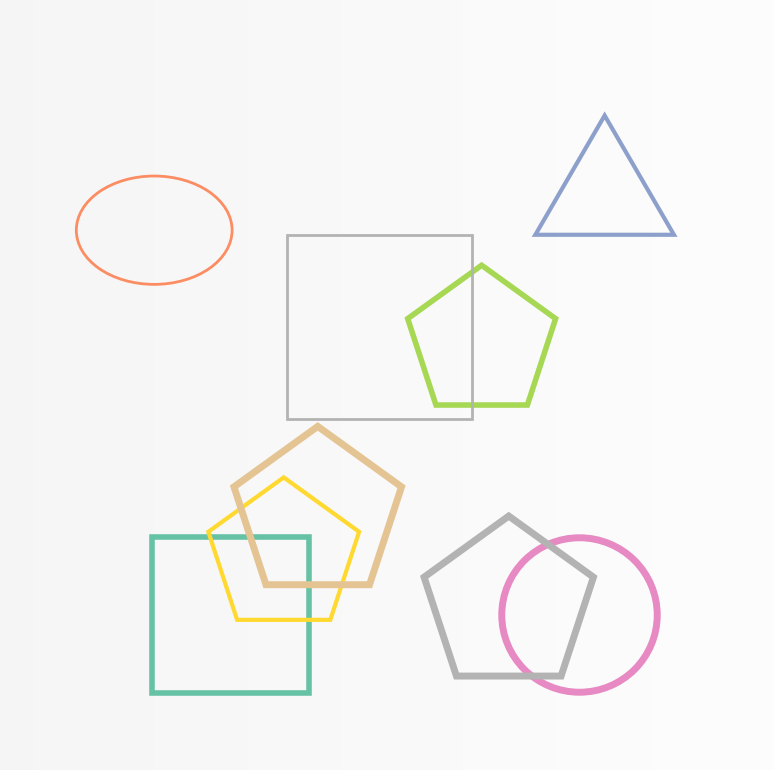[{"shape": "square", "thickness": 2, "radius": 0.51, "center": [0.297, 0.201]}, {"shape": "oval", "thickness": 1, "radius": 0.5, "center": [0.199, 0.701]}, {"shape": "triangle", "thickness": 1.5, "radius": 0.52, "center": [0.78, 0.747]}, {"shape": "circle", "thickness": 2.5, "radius": 0.5, "center": [0.748, 0.201]}, {"shape": "pentagon", "thickness": 2, "radius": 0.5, "center": [0.622, 0.555]}, {"shape": "pentagon", "thickness": 1.5, "radius": 0.51, "center": [0.366, 0.278]}, {"shape": "pentagon", "thickness": 2.5, "radius": 0.57, "center": [0.41, 0.333]}, {"shape": "square", "thickness": 1, "radius": 0.6, "center": [0.49, 0.576]}, {"shape": "pentagon", "thickness": 2.5, "radius": 0.57, "center": [0.656, 0.215]}]